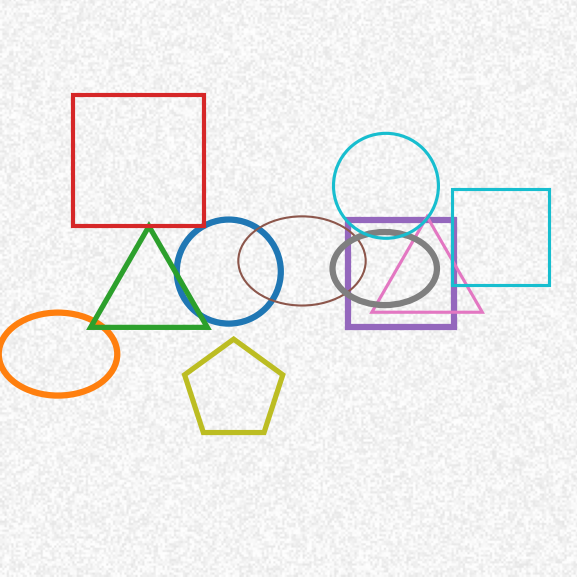[{"shape": "circle", "thickness": 3, "radius": 0.45, "center": [0.396, 0.529]}, {"shape": "oval", "thickness": 3, "radius": 0.51, "center": [0.1, 0.386]}, {"shape": "triangle", "thickness": 2.5, "radius": 0.58, "center": [0.258, 0.491]}, {"shape": "square", "thickness": 2, "radius": 0.56, "center": [0.24, 0.721]}, {"shape": "square", "thickness": 3, "radius": 0.46, "center": [0.695, 0.526]}, {"shape": "oval", "thickness": 1, "radius": 0.55, "center": [0.523, 0.547]}, {"shape": "triangle", "thickness": 1.5, "radius": 0.55, "center": [0.74, 0.514]}, {"shape": "oval", "thickness": 3, "radius": 0.45, "center": [0.666, 0.534]}, {"shape": "pentagon", "thickness": 2.5, "radius": 0.45, "center": [0.405, 0.322]}, {"shape": "circle", "thickness": 1.5, "radius": 0.45, "center": [0.668, 0.677]}, {"shape": "square", "thickness": 1.5, "radius": 0.42, "center": [0.867, 0.589]}]